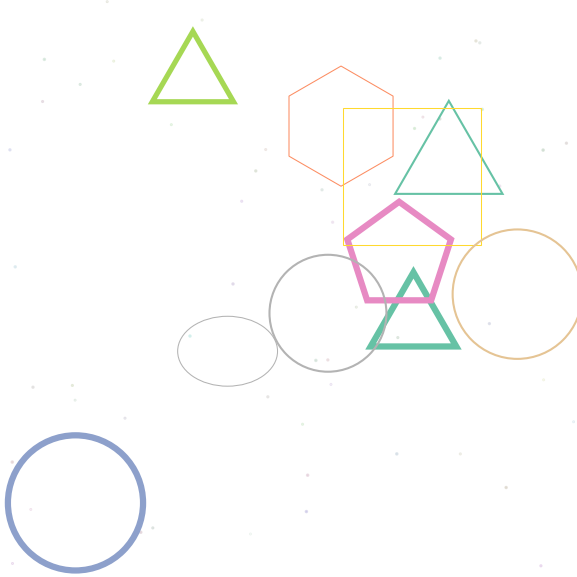[{"shape": "triangle", "thickness": 1, "radius": 0.54, "center": [0.777, 0.717]}, {"shape": "triangle", "thickness": 3, "radius": 0.43, "center": [0.716, 0.442]}, {"shape": "hexagon", "thickness": 0.5, "radius": 0.52, "center": [0.591, 0.781]}, {"shape": "circle", "thickness": 3, "radius": 0.59, "center": [0.131, 0.128]}, {"shape": "pentagon", "thickness": 3, "radius": 0.47, "center": [0.691, 0.555]}, {"shape": "triangle", "thickness": 2.5, "radius": 0.41, "center": [0.334, 0.864]}, {"shape": "square", "thickness": 0.5, "radius": 0.59, "center": [0.713, 0.694]}, {"shape": "circle", "thickness": 1, "radius": 0.56, "center": [0.896, 0.49]}, {"shape": "circle", "thickness": 1, "radius": 0.51, "center": [0.568, 0.457]}, {"shape": "oval", "thickness": 0.5, "radius": 0.43, "center": [0.394, 0.391]}]